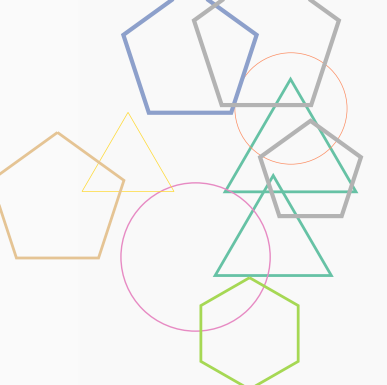[{"shape": "triangle", "thickness": 2, "radius": 0.98, "center": [0.75, 0.599]}, {"shape": "triangle", "thickness": 2, "radius": 0.87, "center": [0.705, 0.371]}, {"shape": "circle", "thickness": 0.5, "radius": 0.72, "center": [0.751, 0.718]}, {"shape": "pentagon", "thickness": 3, "radius": 0.9, "center": [0.49, 0.853]}, {"shape": "circle", "thickness": 1, "radius": 0.96, "center": [0.505, 0.332]}, {"shape": "hexagon", "thickness": 2, "radius": 0.72, "center": [0.644, 0.134]}, {"shape": "triangle", "thickness": 0.5, "radius": 0.69, "center": [0.33, 0.571]}, {"shape": "pentagon", "thickness": 2, "radius": 0.9, "center": [0.148, 0.476]}, {"shape": "pentagon", "thickness": 3, "radius": 0.68, "center": [0.801, 0.549]}, {"shape": "pentagon", "thickness": 3, "radius": 0.98, "center": [0.688, 0.886]}]